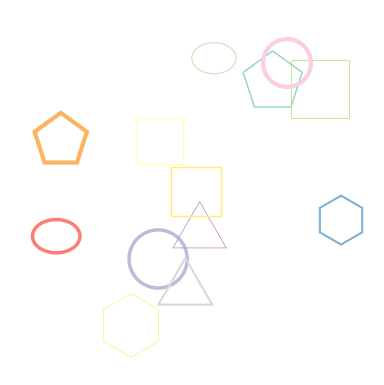[{"shape": "pentagon", "thickness": 1, "radius": 0.4, "center": [0.708, 0.787]}, {"shape": "square", "thickness": 1, "radius": 0.3, "center": [0.416, 0.634]}, {"shape": "circle", "thickness": 2.5, "radius": 0.38, "center": [0.411, 0.327]}, {"shape": "oval", "thickness": 2.5, "radius": 0.31, "center": [0.146, 0.387]}, {"shape": "hexagon", "thickness": 1.5, "radius": 0.32, "center": [0.886, 0.428]}, {"shape": "pentagon", "thickness": 3, "radius": 0.36, "center": [0.158, 0.636]}, {"shape": "square", "thickness": 0.5, "radius": 0.38, "center": [0.831, 0.769]}, {"shape": "circle", "thickness": 3, "radius": 0.31, "center": [0.745, 0.836]}, {"shape": "triangle", "thickness": 1.5, "radius": 0.4, "center": [0.481, 0.249]}, {"shape": "triangle", "thickness": 0.5, "radius": 0.4, "center": [0.519, 0.396]}, {"shape": "oval", "thickness": 1, "radius": 0.29, "center": [0.556, 0.849]}, {"shape": "hexagon", "thickness": 0.5, "radius": 0.41, "center": [0.341, 0.155]}, {"shape": "square", "thickness": 1, "radius": 0.32, "center": [0.509, 0.502]}]